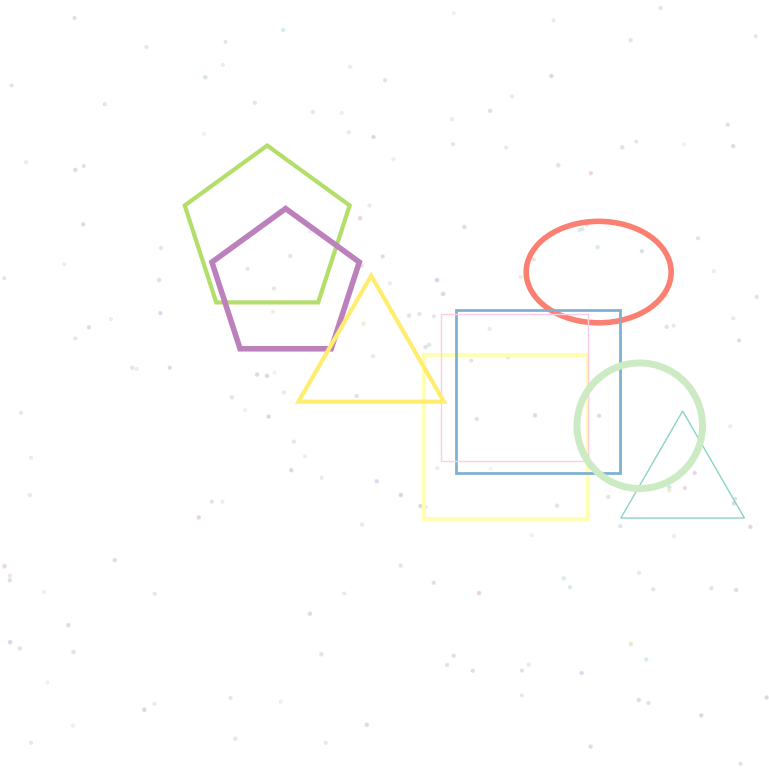[{"shape": "triangle", "thickness": 0.5, "radius": 0.46, "center": [0.887, 0.374]}, {"shape": "square", "thickness": 1.5, "radius": 0.53, "center": [0.657, 0.433]}, {"shape": "oval", "thickness": 2, "radius": 0.47, "center": [0.777, 0.647]}, {"shape": "square", "thickness": 1, "radius": 0.53, "center": [0.699, 0.492]}, {"shape": "pentagon", "thickness": 1.5, "radius": 0.56, "center": [0.347, 0.698]}, {"shape": "square", "thickness": 0.5, "radius": 0.48, "center": [0.668, 0.497]}, {"shape": "pentagon", "thickness": 2, "radius": 0.5, "center": [0.371, 0.628]}, {"shape": "circle", "thickness": 2.5, "radius": 0.41, "center": [0.831, 0.447]}, {"shape": "triangle", "thickness": 1.5, "radius": 0.55, "center": [0.482, 0.533]}]